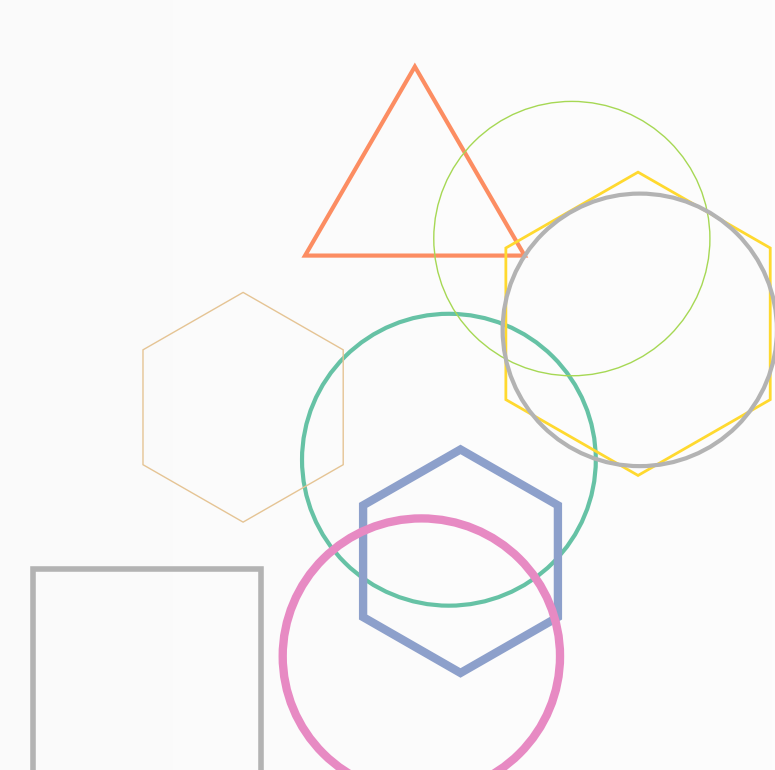[{"shape": "circle", "thickness": 1.5, "radius": 0.95, "center": [0.579, 0.403]}, {"shape": "triangle", "thickness": 1.5, "radius": 0.82, "center": [0.535, 0.75]}, {"shape": "hexagon", "thickness": 3, "radius": 0.73, "center": [0.594, 0.271]}, {"shape": "circle", "thickness": 3, "radius": 0.89, "center": [0.544, 0.148]}, {"shape": "circle", "thickness": 0.5, "radius": 0.89, "center": [0.738, 0.69]}, {"shape": "hexagon", "thickness": 1, "radius": 0.98, "center": [0.823, 0.579]}, {"shape": "hexagon", "thickness": 0.5, "radius": 0.75, "center": [0.314, 0.471]}, {"shape": "circle", "thickness": 1.5, "radius": 0.88, "center": [0.826, 0.572]}, {"shape": "square", "thickness": 2, "radius": 0.74, "center": [0.19, 0.113]}]